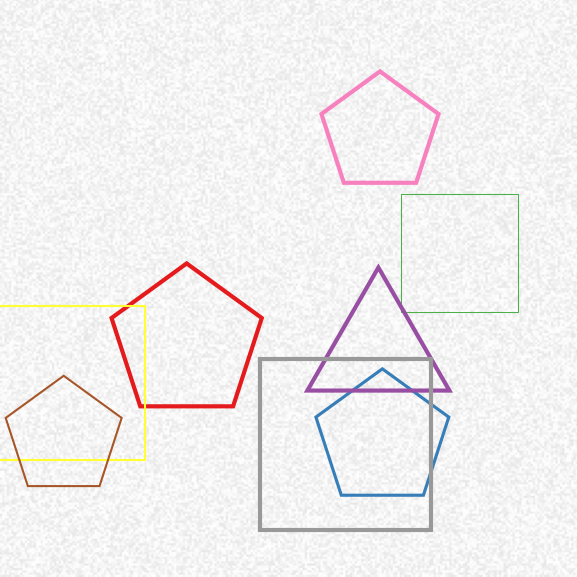[{"shape": "pentagon", "thickness": 2, "radius": 0.68, "center": [0.323, 0.406]}, {"shape": "pentagon", "thickness": 1.5, "radius": 0.6, "center": [0.662, 0.239]}, {"shape": "square", "thickness": 0.5, "radius": 0.51, "center": [0.796, 0.561]}, {"shape": "triangle", "thickness": 2, "radius": 0.71, "center": [0.655, 0.394]}, {"shape": "square", "thickness": 1, "radius": 0.67, "center": [0.117, 0.335]}, {"shape": "pentagon", "thickness": 1, "radius": 0.53, "center": [0.11, 0.243]}, {"shape": "pentagon", "thickness": 2, "radius": 0.53, "center": [0.658, 0.769]}, {"shape": "square", "thickness": 2, "radius": 0.74, "center": [0.598, 0.229]}]